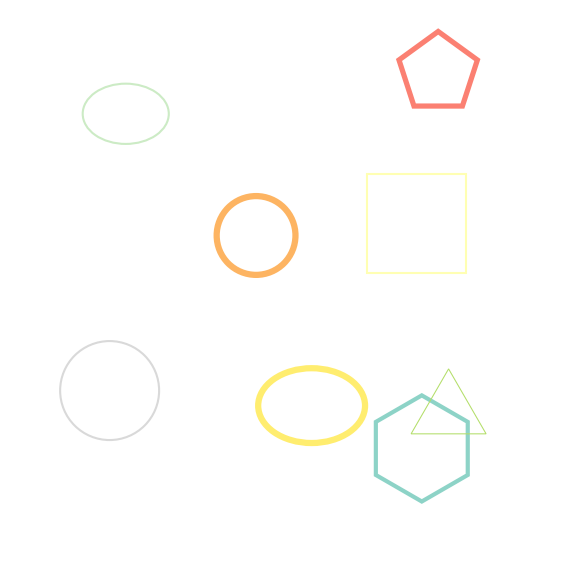[{"shape": "hexagon", "thickness": 2, "radius": 0.46, "center": [0.73, 0.223]}, {"shape": "square", "thickness": 1, "radius": 0.43, "center": [0.721, 0.612]}, {"shape": "pentagon", "thickness": 2.5, "radius": 0.36, "center": [0.759, 0.873]}, {"shape": "circle", "thickness": 3, "radius": 0.34, "center": [0.443, 0.591]}, {"shape": "triangle", "thickness": 0.5, "radius": 0.37, "center": [0.777, 0.285]}, {"shape": "circle", "thickness": 1, "radius": 0.43, "center": [0.19, 0.323]}, {"shape": "oval", "thickness": 1, "radius": 0.37, "center": [0.218, 0.802]}, {"shape": "oval", "thickness": 3, "radius": 0.46, "center": [0.54, 0.297]}]